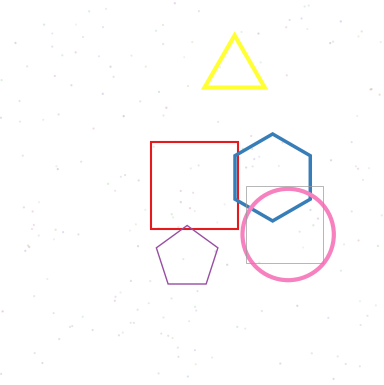[{"shape": "square", "thickness": 1.5, "radius": 0.56, "center": [0.506, 0.518]}, {"shape": "hexagon", "thickness": 2.5, "radius": 0.56, "center": [0.708, 0.539]}, {"shape": "pentagon", "thickness": 1, "radius": 0.42, "center": [0.486, 0.33]}, {"shape": "triangle", "thickness": 3, "radius": 0.45, "center": [0.609, 0.818]}, {"shape": "circle", "thickness": 3, "radius": 0.59, "center": [0.748, 0.391]}, {"shape": "square", "thickness": 0.5, "radius": 0.5, "center": [0.74, 0.416]}]